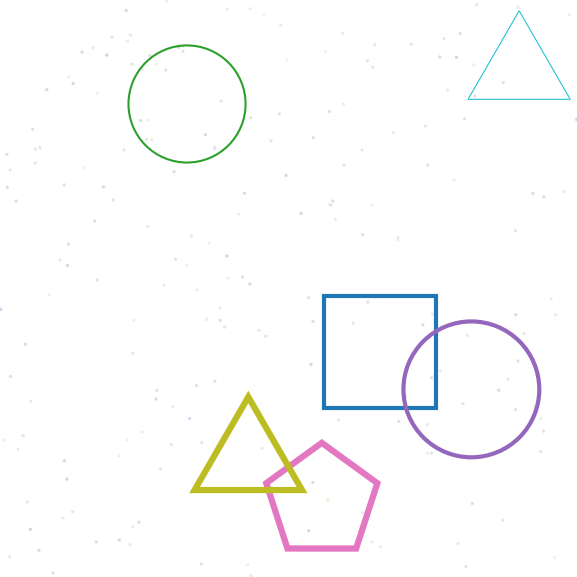[{"shape": "square", "thickness": 2, "radius": 0.48, "center": [0.658, 0.389]}, {"shape": "circle", "thickness": 1, "radius": 0.51, "center": [0.324, 0.819]}, {"shape": "circle", "thickness": 2, "radius": 0.59, "center": [0.816, 0.325]}, {"shape": "pentagon", "thickness": 3, "radius": 0.51, "center": [0.557, 0.131]}, {"shape": "triangle", "thickness": 3, "radius": 0.54, "center": [0.43, 0.204]}, {"shape": "triangle", "thickness": 0.5, "radius": 0.51, "center": [0.899, 0.878]}]